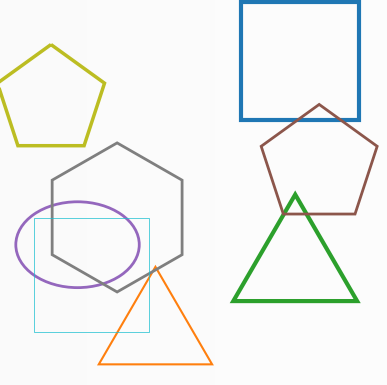[{"shape": "square", "thickness": 3, "radius": 0.76, "center": [0.774, 0.842]}, {"shape": "triangle", "thickness": 1.5, "radius": 0.84, "center": [0.401, 0.138]}, {"shape": "triangle", "thickness": 3, "radius": 0.92, "center": [0.762, 0.31]}, {"shape": "oval", "thickness": 2, "radius": 0.8, "center": [0.2, 0.364]}, {"shape": "pentagon", "thickness": 2, "radius": 0.79, "center": [0.824, 0.571]}, {"shape": "hexagon", "thickness": 2, "radius": 0.97, "center": [0.302, 0.435]}, {"shape": "pentagon", "thickness": 2.5, "radius": 0.73, "center": [0.132, 0.739]}, {"shape": "square", "thickness": 0.5, "radius": 0.74, "center": [0.237, 0.287]}]